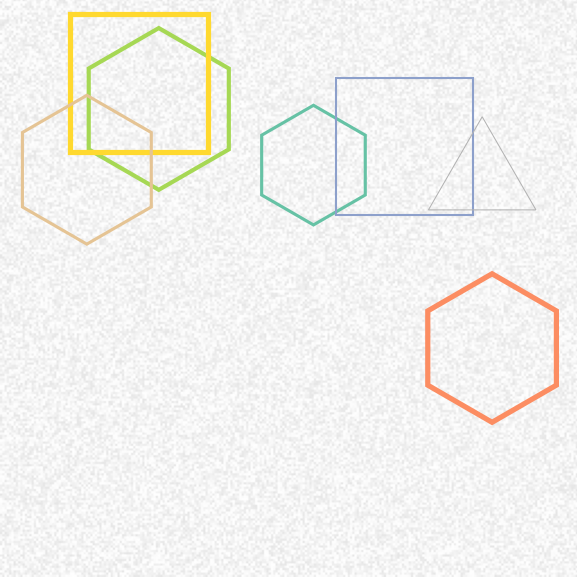[{"shape": "hexagon", "thickness": 1.5, "radius": 0.52, "center": [0.543, 0.713]}, {"shape": "hexagon", "thickness": 2.5, "radius": 0.64, "center": [0.852, 0.396]}, {"shape": "square", "thickness": 1, "radius": 0.59, "center": [0.7, 0.745]}, {"shape": "hexagon", "thickness": 2, "radius": 0.7, "center": [0.275, 0.81]}, {"shape": "square", "thickness": 2.5, "radius": 0.6, "center": [0.241, 0.855]}, {"shape": "hexagon", "thickness": 1.5, "radius": 0.64, "center": [0.15, 0.705]}, {"shape": "triangle", "thickness": 0.5, "radius": 0.54, "center": [0.835, 0.689]}]